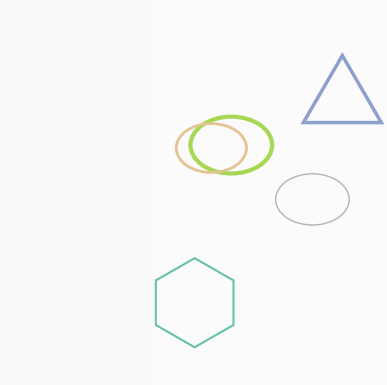[{"shape": "hexagon", "thickness": 1.5, "radius": 0.58, "center": [0.502, 0.214]}, {"shape": "triangle", "thickness": 2.5, "radius": 0.58, "center": [0.883, 0.74]}, {"shape": "oval", "thickness": 3, "radius": 0.53, "center": [0.597, 0.623]}, {"shape": "oval", "thickness": 2, "radius": 0.45, "center": [0.545, 0.615]}, {"shape": "oval", "thickness": 1, "radius": 0.47, "center": [0.806, 0.482]}]